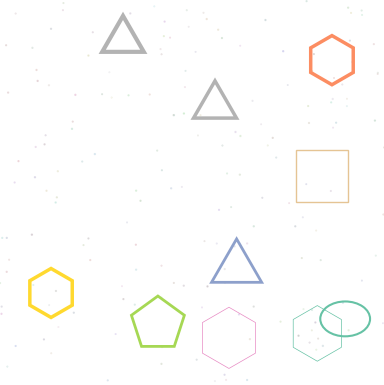[{"shape": "hexagon", "thickness": 0.5, "radius": 0.36, "center": [0.824, 0.134]}, {"shape": "oval", "thickness": 1.5, "radius": 0.32, "center": [0.897, 0.172]}, {"shape": "hexagon", "thickness": 2.5, "radius": 0.32, "center": [0.862, 0.844]}, {"shape": "triangle", "thickness": 2, "radius": 0.38, "center": [0.615, 0.304]}, {"shape": "hexagon", "thickness": 0.5, "radius": 0.4, "center": [0.595, 0.122]}, {"shape": "pentagon", "thickness": 2, "radius": 0.36, "center": [0.41, 0.159]}, {"shape": "hexagon", "thickness": 2.5, "radius": 0.32, "center": [0.133, 0.239]}, {"shape": "square", "thickness": 1, "radius": 0.34, "center": [0.838, 0.544]}, {"shape": "triangle", "thickness": 2.5, "radius": 0.32, "center": [0.558, 0.726]}, {"shape": "triangle", "thickness": 3, "radius": 0.31, "center": [0.319, 0.896]}]